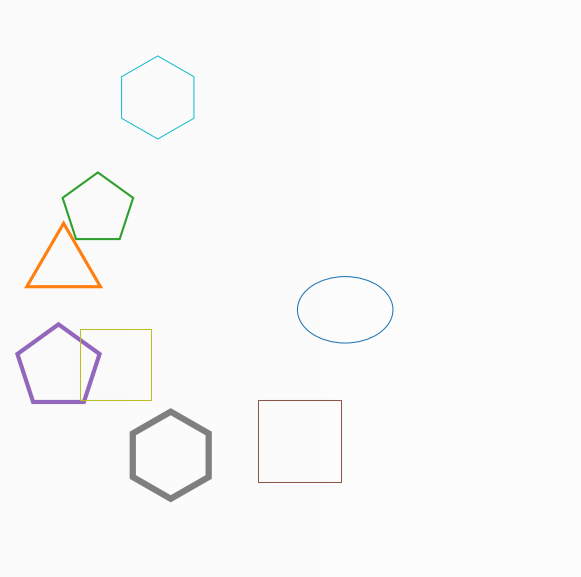[{"shape": "oval", "thickness": 0.5, "radius": 0.41, "center": [0.594, 0.463]}, {"shape": "triangle", "thickness": 1.5, "radius": 0.37, "center": [0.109, 0.539]}, {"shape": "pentagon", "thickness": 1, "radius": 0.32, "center": [0.168, 0.637]}, {"shape": "pentagon", "thickness": 2, "radius": 0.37, "center": [0.101, 0.363]}, {"shape": "square", "thickness": 0.5, "radius": 0.36, "center": [0.515, 0.235]}, {"shape": "hexagon", "thickness": 3, "radius": 0.38, "center": [0.294, 0.211]}, {"shape": "square", "thickness": 0.5, "radius": 0.31, "center": [0.199, 0.368]}, {"shape": "hexagon", "thickness": 0.5, "radius": 0.36, "center": [0.271, 0.83]}]